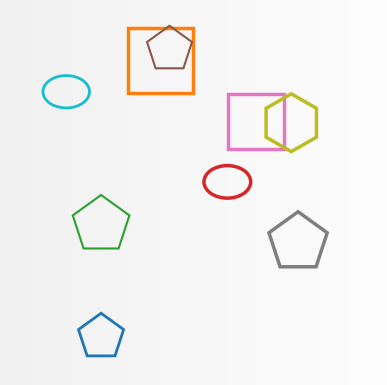[{"shape": "pentagon", "thickness": 2, "radius": 0.31, "center": [0.261, 0.125]}, {"shape": "square", "thickness": 2.5, "radius": 0.42, "center": [0.413, 0.843]}, {"shape": "pentagon", "thickness": 1.5, "radius": 0.38, "center": [0.261, 0.417]}, {"shape": "oval", "thickness": 2.5, "radius": 0.3, "center": [0.587, 0.528]}, {"shape": "pentagon", "thickness": 1.5, "radius": 0.31, "center": [0.437, 0.872]}, {"shape": "square", "thickness": 2.5, "radius": 0.36, "center": [0.66, 0.685]}, {"shape": "pentagon", "thickness": 2.5, "radius": 0.4, "center": [0.769, 0.371]}, {"shape": "hexagon", "thickness": 2.5, "radius": 0.38, "center": [0.752, 0.681]}, {"shape": "oval", "thickness": 2, "radius": 0.3, "center": [0.171, 0.762]}]